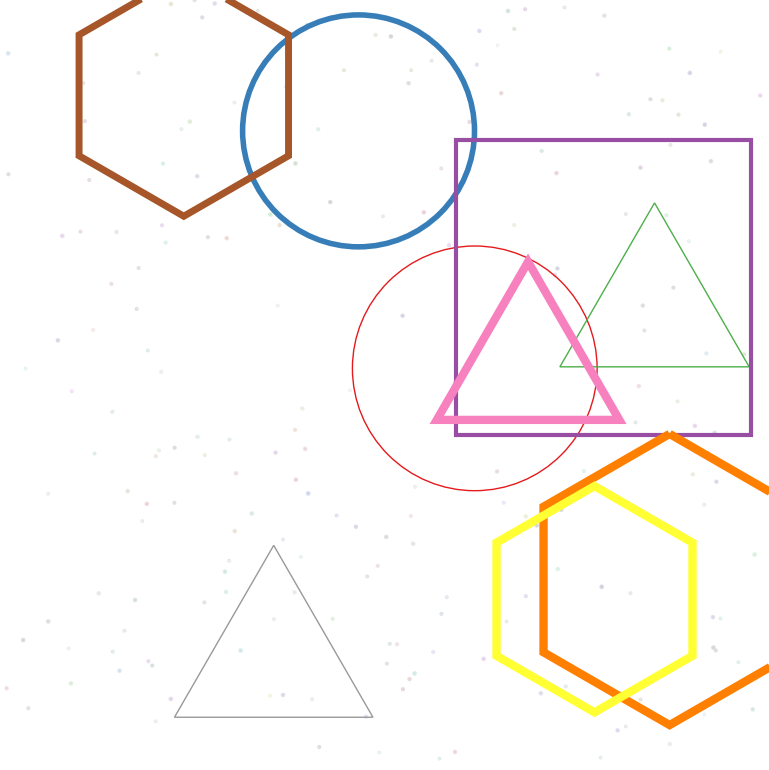[{"shape": "circle", "thickness": 0.5, "radius": 0.79, "center": [0.617, 0.522]}, {"shape": "circle", "thickness": 2, "radius": 0.75, "center": [0.466, 0.83]}, {"shape": "triangle", "thickness": 0.5, "radius": 0.71, "center": [0.85, 0.595]}, {"shape": "square", "thickness": 1.5, "radius": 0.96, "center": [0.784, 0.626]}, {"shape": "hexagon", "thickness": 3, "radius": 0.95, "center": [0.87, 0.247]}, {"shape": "hexagon", "thickness": 3, "radius": 0.73, "center": [0.772, 0.222]}, {"shape": "hexagon", "thickness": 2.5, "radius": 0.79, "center": [0.239, 0.876]}, {"shape": "triangle", "thickness": 3, "radius": 0.68, "center": [0.686, 0.523]}, {"shape": "triangle", "thickness": 0.5, "radius": 0.74, "center": [0.355, 0.143]}]